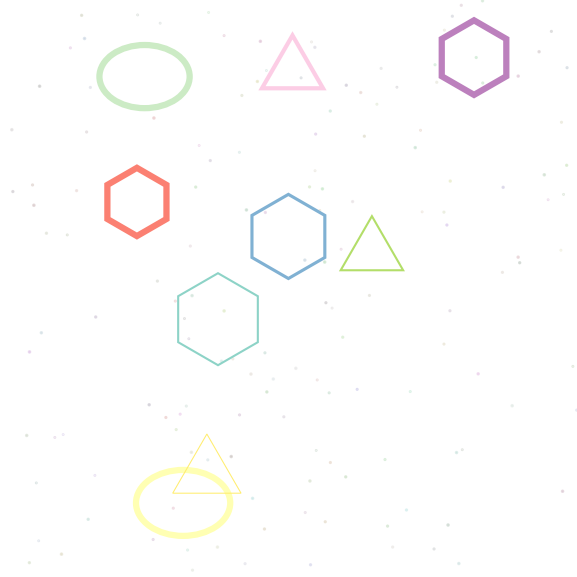[{"shape": "hexagon", "thickness": 1, "radius": 0.4, "center": [0.377, 0.446]}, {"shape": "oval", "thickness": 3, "radius": 0.41, "center": [0.317, 0.128]}, {"shape": "hexagon", "thickness": 3, "radius": 0.3, "center": [0.237, 0.649]}, {"shape": "hexagon", "thickness": 1.5, "radius": 0.36, "center": [0.499, 0.59]}, {"shape": "triangle", "thickness": 1, "radius": 0.31, "center": [0.644, 0.562]}, {"shape": "triangle", "thickness": 2, "radius": 0.31, "center": [0.506, 0.877]}, {"shape": "hexagon", "thickness": 3, "radius": 0.32, "center": [0.821, 0.899]}, {"shape": "oval", "thickness": 3, "radius": 0.39, "center": [0.25, 0.867]}, {"shape": "triangle", "thickness": 0.5, "radius": 0.34, "center": [0.358, 0.179]}]